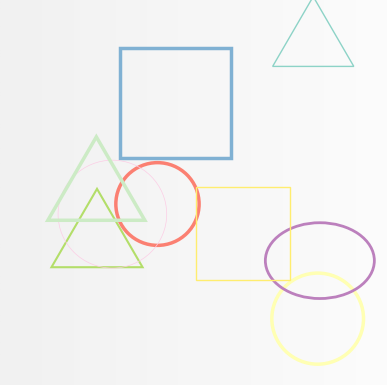[{"shape": "triangle", "thickness": 1, "radius": 0.6, "center": [0.808, 0.888]}, {"shape": "circle", "thickness": 2.5, "radius": 0.59, "center": [0.82, 0.172]}, {"shape": "circle", "thickness": 2.5, "radius": 0.54, "center": [0.406, 0.47]}, {"shape": "square", "thickness": 2.5, "radius": 0.71, "center": [0.453, 0.732]}, {"shape": "triangle", "thickness": 1.5, "radius": 0.68, "center": [0.25, 0.374]}, {"shape": "circle", "thickness": 0.5, "radius": 0.7, "center": [0.29, 0.444]}, {"shape": "oval", "thickness": 2, "radius": 0.7, "center": [0.825, 0.323]}, {"shape": "triangle", "thickness": 2.5, "radius": 0.72, "center": [0.249, 0.5]}, {"shape": "square", "thickness": 1, "radius": 0.61, "center": [0.628, 0.393]}]